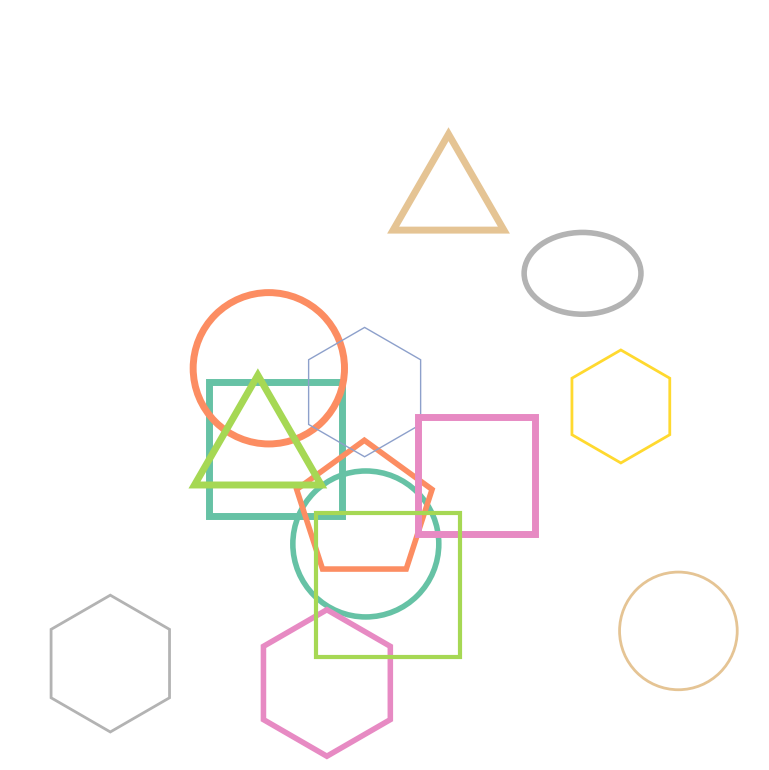[{"shape": "circle", "thickness": 2, "radius": 0.47, "center": [0.475, 0.294]}, {"shape": "square", "thickness": 2.5, "radius": 0.43, "center": [0.358, 0.417]}, {"shape": "pentagon", "thickness": 2, "radius": 0.46, "center": [0.473, 0.336]}, {"shape": "circle", "thickness": 2.5, "radius": 0.49, "center": [0.349, 0.522]}, {"shape": "hexagon", "thickness": 0.5, "radius": 0.42, "center": [0.474, 0.491]}, {"shape": "square", "thickness": 2.5, "radius": 0.38, "center": [0.619, 0.383]}, {"shape": "hexagon", "thickness": 2, "radius": 0.48, "center": [0.425, 0.113]}, {"shape": "square", "thickness": 1.5, "radius": 0.47, "center": [0.504, 0.24]}, {"shape": "triangle", "thickness": 2.5, "radius": 0.48, "center": [0.335, 0.418]}, {"shape": "hexagon", "thickness": 1, "radius": 0.37, "center": [0.806, 0.472]}, {"shape": "triangle", "thickness": 2.5, "radius": 0.42, "center": [0.582, 0.743]}, {"shape": "circle", "thickness": 1, "radius": 0.38, "center": [0.881, 0.181]}, {"shape": "hexagon", "thickness": 1, "radius": 0.44, "center": [0.143, 0.138]}, {"shape": "oval", "thickness": 2, "radius": 0.38, "center": [0.757, 0.645]}]